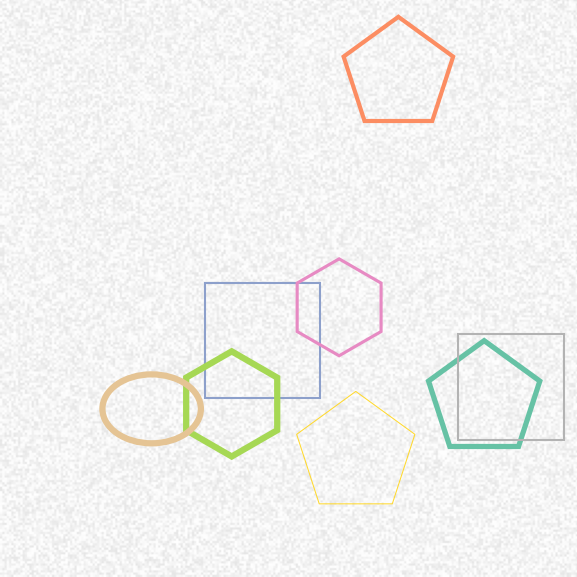[{"shape": "pentagon", "thickness": 2.5, "radius": 0.51, "center": [0.838, 0.308]}, {"shape": "pentagon", "thickness": 2, "radius": 0.5, "center": [0.69, 0.87]}, {"shape": "square", "thickness": 1, "radius": 0.5, "center": [0.455, 0.409]}, {"shape": "hexagon", "thickness": 1.5, "radius": 0.42, "center": [0.587, 0.467]}, {"shape": "hexagon", "thickness": 3, "radius": 0.46, "center": [0.401, 0.3]}, {"shape": "pentagon", "thickness": 0.5, "radius": 0.54, "center": [0.616, 0.214]}, {"shape": "oval", "thickness": 3, "radius": 0.43, "center": [0.263, 0.291]}, {"shape": "square", "thickness": 1, "radius": 0.46, "center": [0.885, 0.329]}]